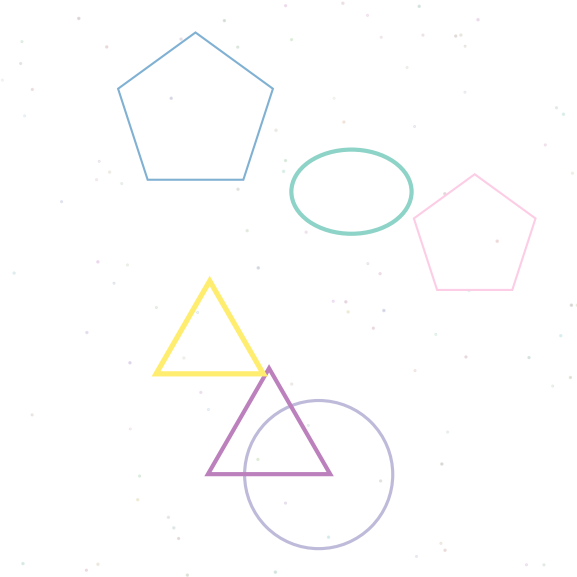[{"shape": "oval", "thickness": 2, "radius": 0.52, "center": [0.609, 0.667]}, {"shape": "circle", "thickness": 1.5, "radius": 0.64, "center": [0.552, 0.177]}, {"shape": "pentagon", "thickness": 1, "radius": 0.7, "center": [0.339, 0.802]}, {"shape": "pentagon", "thickness": 1, "radius": 0.55, "center": [0.822, 0.587]}, {"shape": "triangle", "thickness": 2, "radius": 0.61, "center": [0.466, 0.239]}, {"shape": "triangle", "thickness": 2.5, "radius": 0.54, "center": [0.363, 0.405]}]